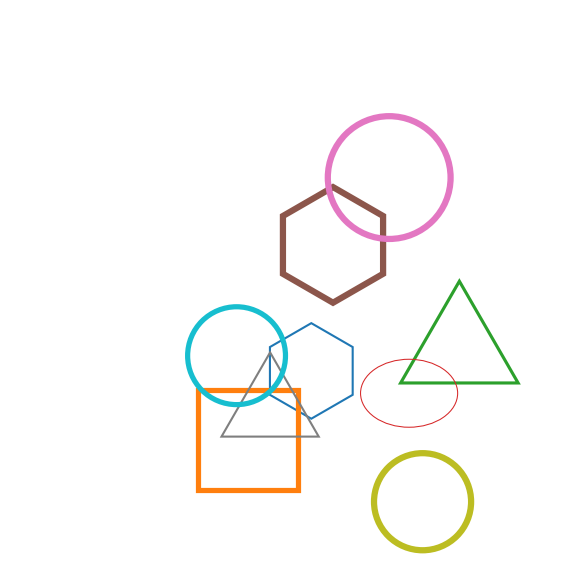[{"shape": "hexagon", "thickness": 1, "radius": 0.41, "center": [0.539, 0.357]}, {"shape": "square", "thickness": 2.5, "radius": 0.43, "center": [0.43, 0.238]}, {"shape": "triangle", "thickness": 1.5, "radius": 0.59, "center": [0.795, 0.395]}, {"shape": "oval", "thickness": 0.5, "radius": 0.42, "center": [0.708, 0.318]}, {"shape": "hexagon", "thickness": 3, "radius": 0.5, "center": [0.577, 0.575]}, {"shape": "circle", "thickness": 3, "radius": 0.53, "center": [0.674, 0.692]}, {"shape": "triangle", "thickness": 1, "radius": 0.49, "center": [0.468, 0.292]}, {"shape": "circle", "thickness": 3, "radius": 0.42, "center": [0.732, 0.13]}, {"shape": "circle", "thickness": 2.5, "radius": 0.42, "center": [0.41, 0.383]}]